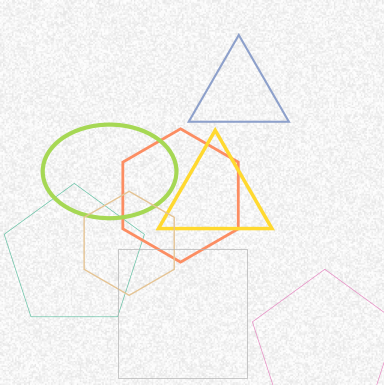[{"shape": "pentagon", "thickness": 0.5, "radius": 0.96, "center": [0.193, 0.332]}, {"shape": "hexagon", "thickness": 2, "radius": 0.87, "center": [0.469, 0.492]}, {"shape": "triangle", "thickness": 1.5, "radius": 0.75, "center": [0.62, 0.759]}, {"shape": "pentagon", "thickness": 0.5, "radius": 0.99, "center": [0.844, 0.103]}, {"shape": "oval", "thickness": 3, "radius": 0.87, "center": [0.285, 0.555]}, {"shape": "triangle", "thickness": 2.5, "radius": 0.85, "center": [0.559, 0.491]}, {"shape": "hexagon", "thickness": 1, "radius": 0.68, "center": [0.336, 0.368]}, {"shape": "square", "thickness": 0.5, "radius": 0.84, "center": [0.474, 0.187]}]